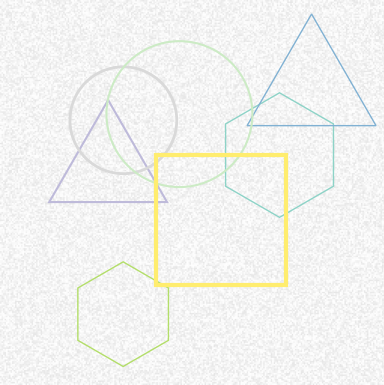[{"shape": "hexagon", "thickness": 1, "radius": 0.81, "center": [0.726, 0.597]}, {"shape": "triangle", "thickness": 1.5, "radius": 0.88, "center": [0.281, 0.563]}, {"shape": "triangle", "thickness": 1, "radius": 0.97, "center": [0.809, 0.77]}, {"shape": "hexagon", "thickness": 1, "radius": 0.68, "center": [0.32, 0.184]}, {"shape": "circle", "thickness": 2, "radius": 0.69, "center": [0.32, 0.688]}, {"shape": "circle", "thickness": 1.5, "radius": 0.95, "center": [0.466, 0.704]}, {"shape": "square", "thickness": 3, "radius": 0.84, "center": [0.573, 0.428]}]